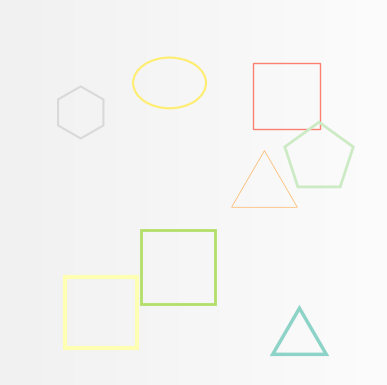[{"shape": "triangle", "thickness": 2.5, "radius": 0.4, "center": [0.773, 0.12]}, {"shape": "square", "thickness": 3, "radius": 0.46, "center": [0.262, 0.188]}, {"shape": "square", "thickness": 1, "radius": 0.43, "center": [0.74, 0.751]}, {"shape": "triangle", "thickness": 0.5, "radius": 0.49, "center": [0.682, 0.511]}, {"shape": "square", "thickness": 2, "radius": 0.48, "center": [0.459, 0.306]}, {"shape": "hexagon", "thickness": 1.5, "radius": 0.34, "center": [0.208, 0.708]}, {"shape": "pentagon", "thickness": 2, "radius": 0.46, "center": [0.823, 0.59]}, {"shape": "oval", "thickness": 1.5, "radius": 0.47, "center": [0.438, 0.785]}]